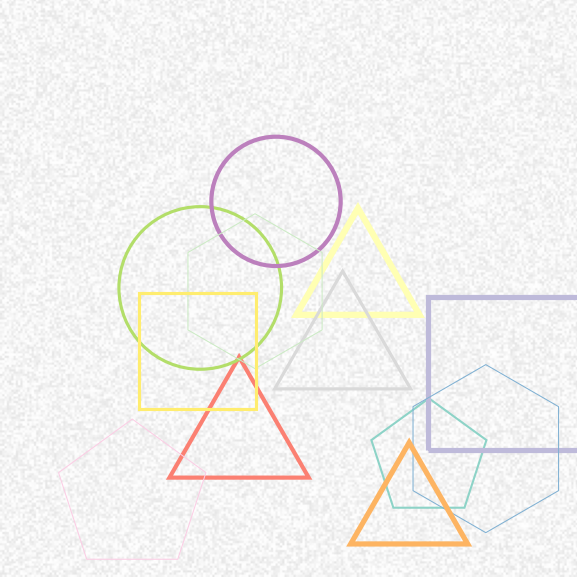[{"shape": "pentagon", "thickness": 1, "radius": 0.52, "center": [0.743, 0.205]}, {"shape": "triangle", "thickness": 3, "radius": 0.62, "center": [0.62, 0.516]}, {"shape": "square", "thickness": 2.5, "radius": 0.66, "center": [0.873, 0.352]}, {"shape": "triangle", "thickness": 2, "radius": 0.7, "center": [0.414, 0.242]}, {"shape": "hexagon", "thickness": 0.5, "radius": 0.73, "center": [0.841, 0.222]}, {"shape": "triangle", "thickness": 2.5, "radius": 0.58, "center": [0.709, 0.116]}, {"shape": "circle", "thickness": 1.5, "radius": 0.7, "center": [0.347, 0.501]}, {"shape": "pentagon", "thickness": 0.5, "radius": 0.67, "center": [0.229, 0.139]}, {"shape": "triangle", "thickness": 1.5, "radius": 0.68, "center": [0.593, 0.394]}, {"shape": "circle", "thickness": 2, "radius": 0.56, "center": [0.478, 0.65]}, {"shape": "hexagon", "thickness": 0.5, "radius": 0.67, "center": [0.442, 0.495]}, {"shape": "square", "thickness": 1.5, "radius": 0.51, "center": [0.342, 0.391]}]